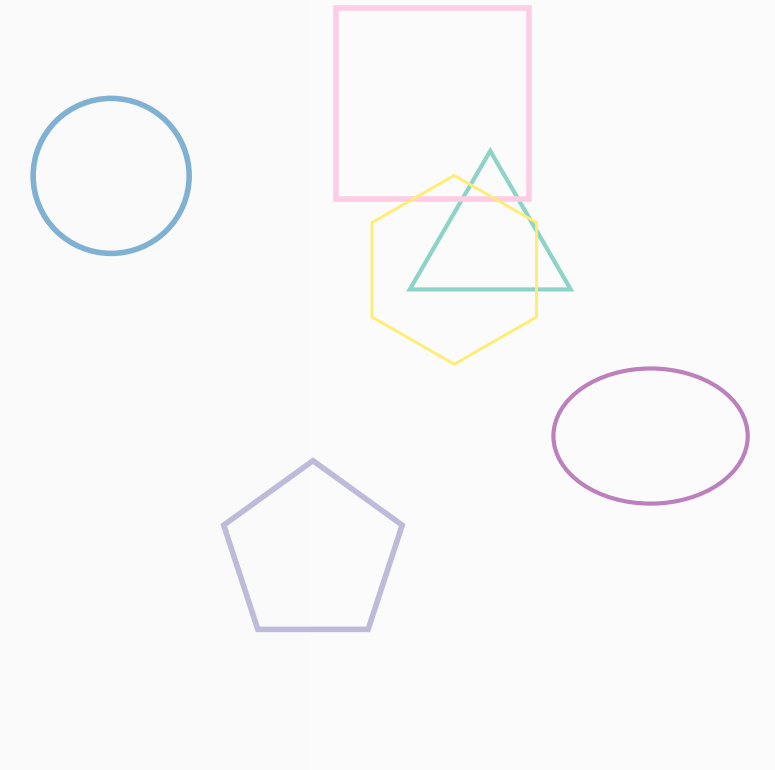[{"shape": "triangle", "thickness": 1.5, "radius": 0.6, "center": [0.633, 0.684]}, {"shape": "pentagon", "thickness": 2, "radius": 0.61, "center": [0.404, 0.281]}, {"shape": "circle", "thickness": 2, "radius": 0.5, "center": [0.143, 0.772]}, {"shape": "square", "thickness": 2, "radius": 0.62, "center": [0.558, 0.866]}, {"shape": "oval", "thickness": 1.5, "radius": 0.63, "center": [0.839, 0.434]}, {"shape": "hexagon", "thickness": 1, "radius": 0.61, "center": [0.586, 0.65]}]